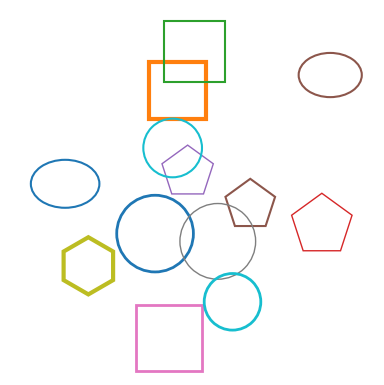[{"shape": "circle", "thickness": 2, "radius": 0.5, "center": [0.403, 0.393]}, {"shape": "oval", "thickness": 1.5, "radius": 0.45, "center": [0.169, 0.523]}, {"shape": "square", "thickness": 3, "radius": 0.37, "center": [0.462, 0.765]}, {"shape": "square", "thickness": 1.5, "radius": 0.4, "center": [0.506, 0.867]}, {"shape": "pentagon", "thickness": 1, "radius": 0.41, "center": [0.836, 0.415]}, {"shape": "pentagon", "thickness": 1, "radius": 0.35, "center": [0.487, 0.553]}, {"shape": "pentagon", "thickness": 1.5, "radius": 0.34, "center": [0.65, 0.468]}, {"shape": "oval", "thickness": 1.5, "radius": 0.41, "center": [0.858, 0.805]}, {"shape": "square", "thickness": 2, "radius": 0.43, "center": [0.44, 0.123]}, {"shape": "circle", "thickness": 1, "radius": 0.49, "center": [0.566, 0.373]}, {"shape": "hexagon", "thickness": 3, "radius": 0.37, "center": [0.229, 0.31]}, {"shape": "circle", "thickness": 2, "radius": 0.37, "center": [0.604, 0.216]}, {"shape": "circle", "thickness": 1.5, "radius": 0.38, "center": [0.448, 0.616]}]